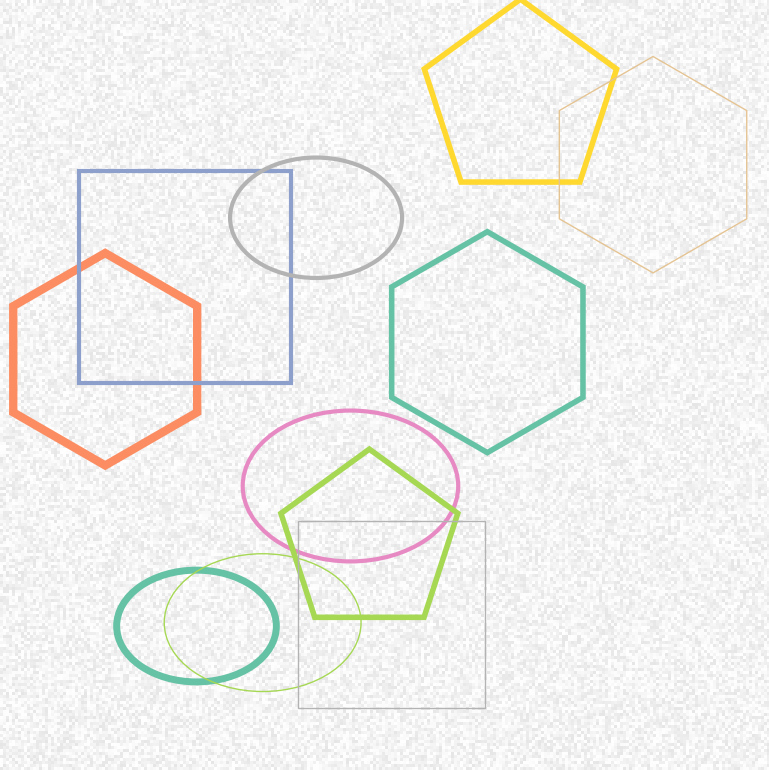[{"shape": "hexagon", "thickness": 2, "radius": 0.72, "center": [0.633, 0.556]}, {"shape": "oval", "thickness": 2.5, "radius": 0.52, "center": [0.255, 0.187]}, {"shape": "hexagon", "thickness": 3, "radius": 0.69, "center": [0.137, 0.533]}, {"shape": "square", "thickness": 1.5, "radius": 0.69, "center": [0.24, 0.64]}, {"shape": "oval", "thickness": 1.5, "radius": 0.7, "center": [0.455, 0.369]}, {"shape": "pentagon", "thickness": 2, "radius": 0.6, "center": [0.48, 0.296]}, {"shape": "oval", "thickness": 0.5, "radius": 0.64, "center": [0.341, 0.191]}, {"shape": "pentagon", "thickness": 2, "radius": 0.66, "center": [0.676, 0.87]}, {"shape": "hexagon", "thickness": 0.5, "radius": 0.7, "center": [0.848, 0.786]}, {"shape": "oval", "thickness": 1.5, "radius": 0.56, "center": [0.411, 0.717]}, {"shape": "square", "thickness": 0.5, "radius": 0.6, "center": [0.508, 0.202]}]